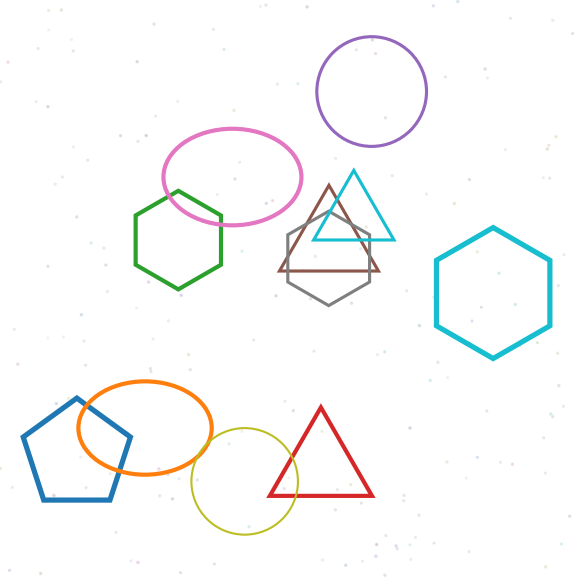[{"shape": "pentagon", "thickness": 2.5, "radius": 0.49, "center": [0.133, 0.212]}, {"shape": "oval", "thickness": 2, "radius": 0.58, "center": [0.251, 0.258]}, {"shape": "hexagon", "thickness": 2, "radius": 0.43, "center": [0.309, 0.583]}, {"shape": "triangle", "thickness": 2, "radius": 0.51, "center": [0.556, 0.192]}, {"shape": "circle", "thickness": 1.5, "radius": 0.47, "center": [0.644, 0.841]}, {"shape": "triangle", "thickness": 1.5, "radius": 0.49, "center": [0.57, 0.579]}, {"shape": "oval", "thickness": 2, "radius": 0.6, "center": [0.402, 0.693]}, {"shape": "hexagon", "thickness": 1.5, "radius": 0.41, "center": [0.569, 0.552]}, {"shape": "circle", "thickness": 1, "radius": 0.46, "center": [0.424, 0.166]}, {"shape": "triangle", "thickness": 1.5, "radius": 0.4, "center": [0.613, 0.624]}, {"shape": "hexagon", "thickness": 2.5, "radius": 0.57, "center": [0.854, 0.492]}]